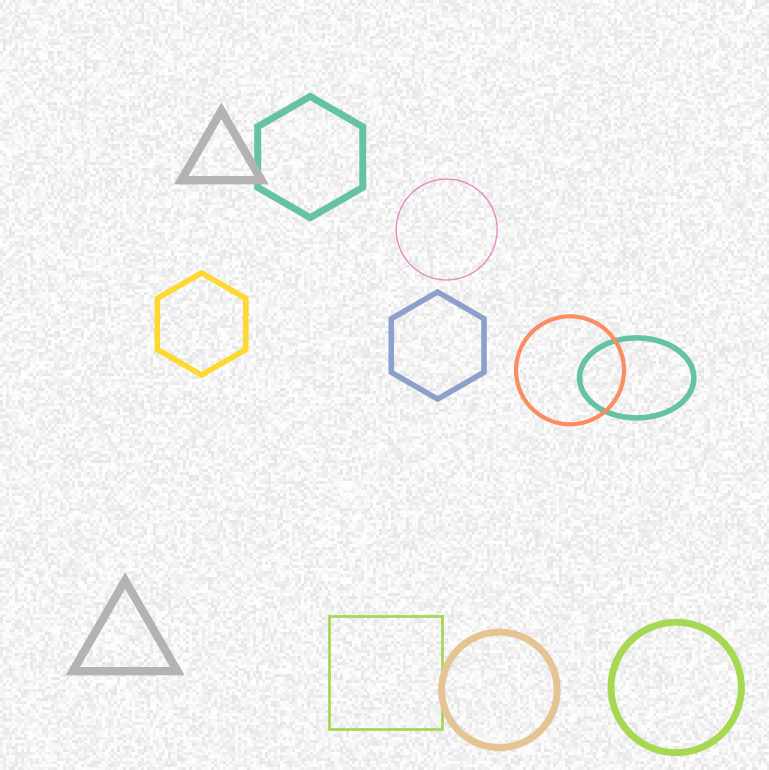[{"shape": "hexagon", "thickness": 2.5, "radius": 0.39, "center": [0.403, 0.796]}, {"shape": "oval", "thickness": 2, "radius": 0.37, "center": [0.827, 0.509]}, {"shape": "circle", "thickness": 1.5, "radius": 0.35, "center": [0.74, 0.519]}, {"shape": "hexagon", "thickness": 2, "radius": 0.35, "center": [0.568, 0.551]}, {"shape": "circle", "thickness": 0.5, "radius": 0.33, "center": [0.58, 0.702]}, {"shape": "circle", "thickness": 2.5, "radius": 0.42, "center": [0.878, 0.107]}, {"shape": "square", "thickness": 1, "radius": 0.37, "center": [0.5, 0.126]}, {"shape": "hexagon", "thickness": 2, "radius": 0.33, "center": [0.262, 0.579]}, {"shape": "circle", "thickness": 2.5, "radius": 0.37, "center": [0.649, 0.104]}, {"shape": "triangle", "thickness": 3, "radius": 0.39, "center": [0.162, 0.168]}, {"shape": "triangle", "thickness": 3, "radius": 0.3, "center": [0.288, 0.796]}]